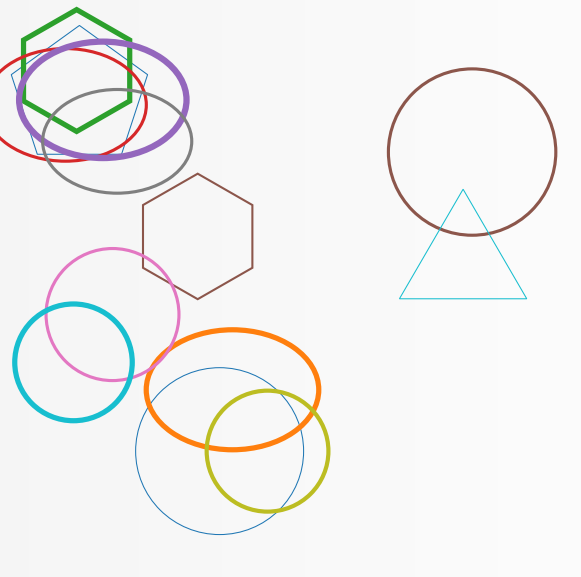[{"shape": "pentagon", "thickness": 0.5, "radius": 0.62, "center": [0.137, 0.832]}, {"shape": "circle", "thickness": 0.5, "radius": 0.72, "center": [0.378, 0.218]}, {"shape": "oval", "thickness": 2.5, "radius": 0.74, "center": [0.4, 0.324]}, {"shape": "hexagon", "thickness": 2.5, "radius": 0.53, "center": [0.132, 0.877]}, {"shape": "oval", "thickness": 1.5, "radius": 0.7, "center": [0.112, 0.818]}, {"shape": "oval", "thickness": 3, "radius": 0.72, "center": [0.177, 0.826]}, {"shape": "circle", "thickness": 1.5, "radius": 0.72, "center": [0.812, 0.736]}, {"shape": "hexagon", "thickness": 1, "radius": 0.54, "center": [0.34, 0.59]}, {"shape": "circle", "thickness": 1.5, "radius": 0.57, "center": [0.194, 0.454]}, {"shape": "oval", "thickness": 1.5, "radius": 0.64, "center": [0.202, 0.754]}, {"shape": "circle", "thickness": 2, "radius": 0.52, "center": [0.46, 0.218]}, {"shape": "circle", "thickness": 2.5, "radius": 0.51, "center": [0.126, 0.372]}, {"shape": "triangle", "thickness": 0.5, "radius": 0.63, "center": [0.797, 0.545]}]